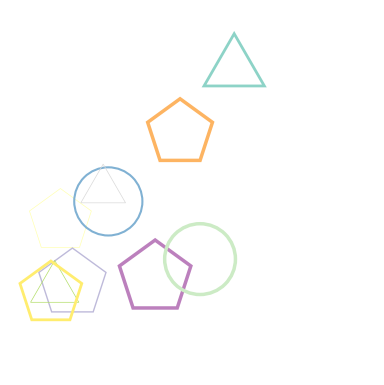[{"shape": "triangle", "thickness": 2, "radius": 0.45, "center": [0.608, 0.822]}, {"shape": "pentagon", "thickness": 0.5, "radius": 0.42, "center": [0.157, 0.426]}, {"shape": "pentagon", "thickness": 1, "radius": 0.46, "center": [0.188, 0.264]}, {"shape": "circle", "thickness": 1.5, "radius": 0.44, "center": [0.281, 0.477]}, {"shape": "pentagon", "thickness": 2.5, "radius": 0.44, "center": [0.468, 0.655]}, {"shape": "triangle", "thickness": 0.5, "radius": 0.36, "center": [0.142, 0.251]}, {"shape": "triangle", "thickness": 0.5, "radius": 0.34, "center": [0.268, 0.507]}, {"shape": "pentagon", "thickness": 2.5, "radius": 0.49, "center": [0.403, 0.279]}, {"shape": "circle", "thickness": 2.5, "radius": 0.46, "center": [0.52, 0.327]}, {"shape": "pentagon", "thickness": 2, "radius": 0.42, "center": [0.132, 0.238]}]